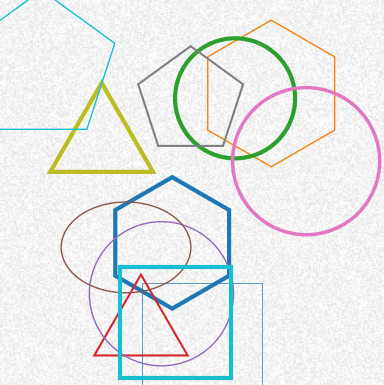[{"shape": "square", "thickness": 0.5, "radius": 0.78, "center": [0.526, 0.109]}, {"shape": "hexagon", "thickness": 3, "radius": 0.85, "center": [0.447, 0.369]}, {"shape": "hexagon", "thickness": 1, "radius": 0.95, "center": [0.704, 0.757]}, {"shape": "circle", "thickness": 3, "radius": 0.78, "center": [0.611, 0.745]}, {"shape": "triangle", "thickness": 1.5, "radius": 0.7, "center": [0.366, 0.147]}, {"shape": "circle", "thickness": 1, "radius": 0.94, "center": [0.419, 0.237]}, {"shape": "oval", "thickness": 1, "radius": 0.84, "center": [0.327, 0.357]}, {"shape": "circle", "thickness": 2.5, "radius": 0.96, "center": [0.795, 0.581]}, {"shape": "pentagon", "thickness": 1.5, "radius": 0.72, "center": [0.495, 0.737]}, {"shape": "triangle", "thickness": 3, "radius": 0.77, "center": [0.264, 0.631]}, {"shape": "square", "thickness": 3, "radius": 0.72, "center": [0.456, 0.162]}, {"shape": "pentagon", "thickness": 1, "radius": 1.0, "center": [0.108, 0.826]}]